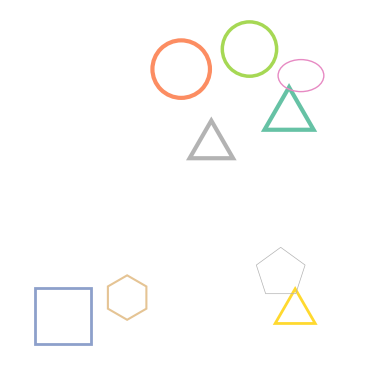[{"shape": "triangle", "thickness": 3, "radius": 0.37, "center": [0.751, 0.7]}, {"shape": "circle", "thickness": 3, "radius": 0.37, "center": [0.471, 0.82]}, {"shape": "square", "thickness": 2, "radius": 0.36, "center": [0.163, 0.18]}, {"shape": "oval", "thickness": 1, "radius": 0.3, "center": [0.782, 0.804]}, {"shape": "circle", "thickness": 2.5, "radius": 0.35, "center": [0.648, 0.873]}, {"shape": "triangle", "thickness": 2, "radius": 0.3, "center": [0.767, 0.19]}, {"shape": "hexagon", "thickness": 1.5, "radius": 0.29, "center": [0.33, 0.227]}, {"shape": "triangle", "thickness": 3, "radius": 0.33, "center": [0.549, 0.622]}, {"shape": "pentagon", "thickness": 0.5, "radius": 0.33, "center": [0.729, 0.291]}]